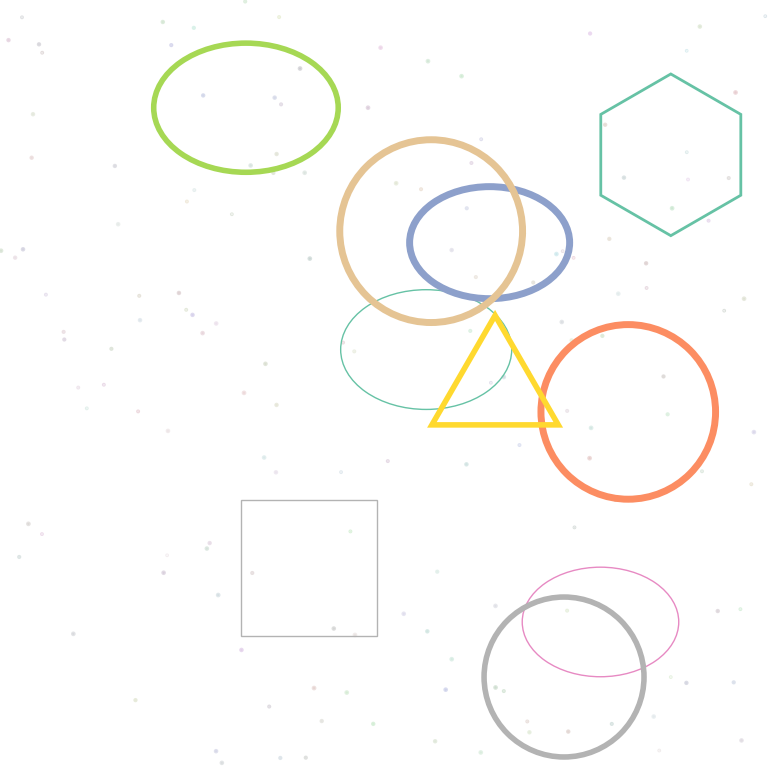[{"shape": "oval", "thickness": 0.5, "radius": 0.56, "center": [0.553, 0.546]}, {"shape": "hexagon", "thickness": 1, "radius": 0.52, "center": [0.871, 0.799]}, {"shape": "circle", "thickness": 2.5, "radius": 0.57, "center": [0.816, 0.465]}, {"shape": "oval", "thickness": 2.5, "radius": 0.52, "center": [0.636, 0.685]}, {"shape": "oval", "thickness": 0.5, "radius": 0.51, "center": [0.78, 0.192]}, {"shape": "oval", "thickness": 2, "radius": 0.6, "center": [0.319, 0.86]}, {"shape": "triangle", "thickness": 2, "radius": 0.47, "center": [0.643, 0.496]}, {"shape": "circle", "thickness": 2.5, "radius": 0.59, "center": [0.56, 0.7]}, {"shape": "square", "thickness": 0.5, "radius": 0.44, "center": [0.401, 0.262]}, {"shape": "circle", "thickness": 2, "radius": 0.52, "center": [0.733, 0.121]}]